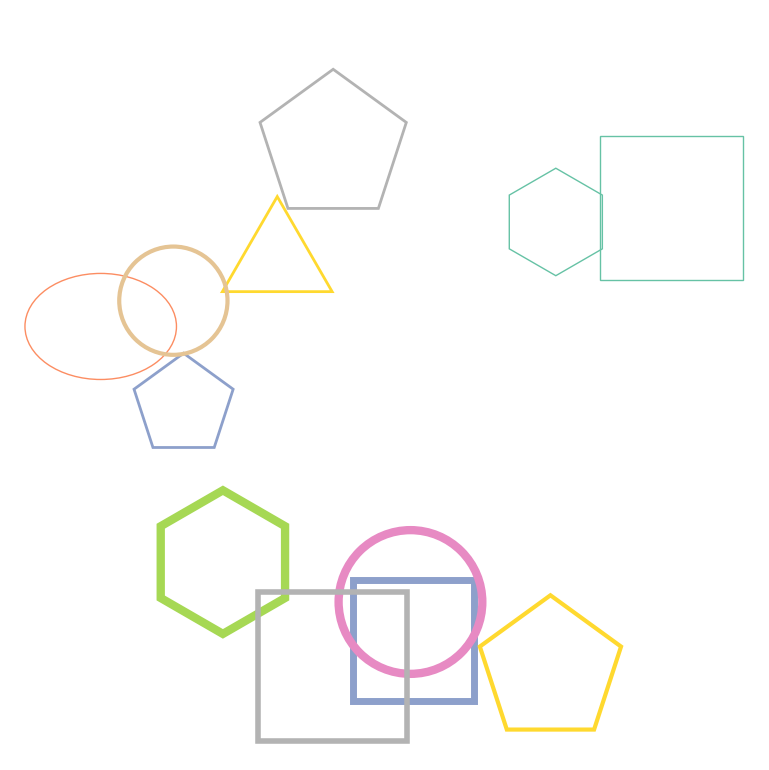[{"shape": "square", "thickness": 0.5, "radius": 0.47, "center": [0.872, 0.73]}, {"shape": "hexagon", "thickness": 0.5, "radius": 0.35, "center": [0.722, 0.712]}, {"shape": "oval", "thickness": 0.5, "radius": 0.49, "center": [0.131, 0.576]}, {"shape": "pentagon", "thickness": 1, "radius": 0.34, "center": [0.238, 0.474]}, {"shape": "square", "thickness": 2.5, "radius": 0.39, "center": [0.537, 0.169]}, {"shape": "circle", "thickness": 3, "radius": 0.47, "center": [0.533, 0.218]}, {"shape": "hexagon", "thickness": 3, "radius": 0.47, "center": [0.289, 0.27]}, {"shape": "triangle", "thickness": 1, "radius": 0.41, "center": [0.36, 0.662]}, {"shape": "pentagon", "thickness": 1.5, "radius": 0.48, "center": [0.715, 0.131]}, {"shape": "circle", "thickness": 1.5, "radius": 0.35, "center": [0.225, 0.609]}, {"shape": "pentagon", "thickness": 1, "radius": 0.5, "center": [0.433, 0.81]}, {"shape": "square", "thickness": 2, "radius": 0.48, "center": [0.432, 0.134]}]